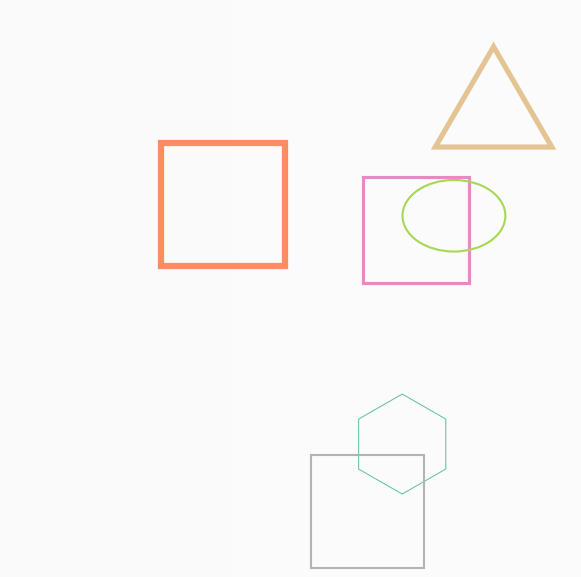[{"shape": "hexagon", "thickness": 0.5, "radius": 0.43, "center": [0.692, 0.23]}, {"shape": "square", "thickness": 3, "radius": 0.53, "center": [0.383, 0.645]}, {"shape": "square", "thickness": 1.5, "radius": 0.46, "center": [0.716, 0.601]}, {"shape": "oval", "thickness": 1, "radius": 0.44, "center": [0.781, 0.626]}, {"shape": "triangle", "thickness": 2.5, "radius": 0.58, "center": [0.849, 0.802]}, {"shape": "square", "thickness": 1, "radius": 0.49, "center": [0.632, 0.113]}]